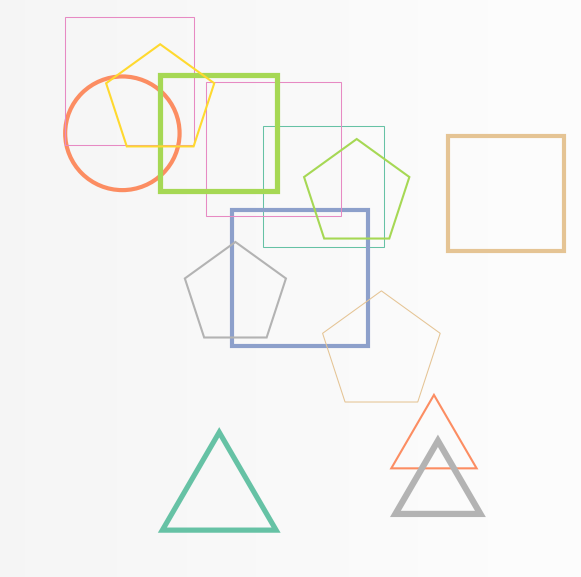[{"shape": "square", "thickness": 0.5, "radius": 0.52, "center": [0.557, 0.676]}, {"shape": "triangle", "thickness": 2.5, "radius": 0.56, "center": [0.377, 0.138]}, {"shape": "triangle", "thickness": 1, "radius": 0.42, "center": [0.747, 0.231]}, {"shape": "circle", "thickness": 2, "radius": 0.49, "center": [0.211, 0.768]}, {"shape": "square", "thickness": 2, "radius": 0.59, "center": [0.516, 0.518]}, {"shape": "square", "thickness": 0.5, "radius": 0.58, "center": [0.471, 0.741]}, {"shape": "square", "thickness": 0.5, "radius": 0.55, "center": [0.222, 0.859]}, {"shape": "square", "thickness": 2.5, "radius": 0.5, "center": [0.376, 0.768]}, {"shape": "pentagon", "thickness": 1, "radius": 0.48, "center": [0.614, 0.663]}, {"shape": "pentagon", "thickness": 1, "radius": 0.49, "center": [0.276, 0.825]}, {"shape": "square", "thickness": 2, "radius": 0.5, "center": [0.871, 0.664]}, {"shape": "pentagon", "thickness": 0.5, "radius": 0.53, "center": [0.656, 0.389]}, {"shape": "triangle", "thickness": 3, "radius": 0.42, "center": [0.753, 0.151]}, {"shape": "pentagon", "thickness": 1, "radius": 0.46, "center": [0.405, 0.489]}]